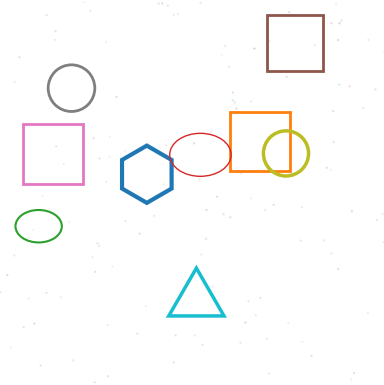[{"shape": "hexagon", "thickness": 3, "radius": 0.37, "center": [0.381, 0.547]}, {"shape": "square", "thickness": 2, "radius": 0.39, "center": [0.674, 0.633]}, {"shape": "oval", "thickness": 1.5, "radius": 0.3, "center": [0.1, 0.412]}, {"shape": "oval", "thickness": 1, "radius": 0.4, "center": [0.521, 0.598]}, {"shape": "square", "thickness": 2, "radius": 0.36, "center": [0.766, 0.889]}, {"shape": "square", "thickness": 2, "radius": 0.39, "center": [0.137, 0.601]}, {"shape": "circle", "thickness": 2, "radius": 0.3, "center": [0.186, 0.771]}, {"shape": "circle", "thickness": 2.5, "radius": 0.29, "center": [0.743, 0.602]}, {"shape": "triangle", "thickness": 2.5, "radius": 0.41, "center": [0.51, 0.221]}]